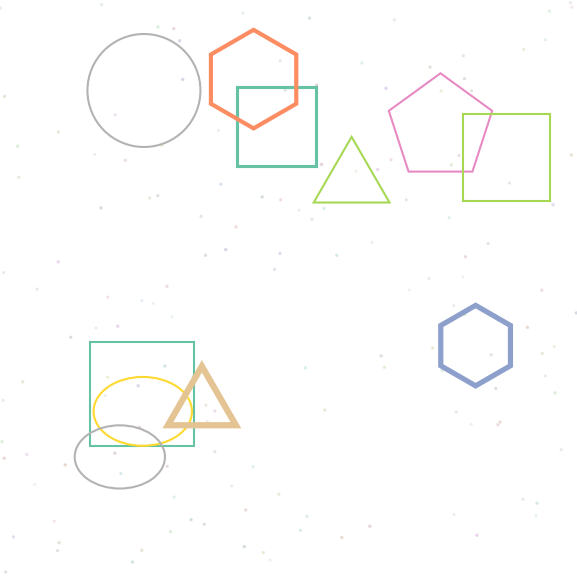[{"shape": "square", "thickness": 1.5, "radius": 0.34, "center": [0.479, 0.781]}, {"shape": "square", "thickness": 1, "radius": 0.45, "center": [0.246, 0.317]}, {"shape": "hexagon", "thickness": 2, "radius": 0.43, "center": [0.439, 0.862]}, {"shape": "hexagon", "thickness": 2.5, "radius": 0.35, "center": [0.824, 0.401]}, {"shape": "pentagon", "thickness": 1, "radius": 0.47, "center": [0.763, 0.778]}, {"shape": "square", "thickness": 1, "radius": 0.38, "center": [0.877, 0.727]}, {"shape": "triangle", "thickness": 1, "radius": 0.38, "center": [0.609, 0.686]}, {"shape": "oval", "thickness": 1, "radius": 0.43, "center": [0.247, 0.287]}, {"shape": "triangle", "thickness": 3, "radius": 0.34, "center": [0.35, 0.297]}, {"shape": "oval", "thickness": 1, "radius": 0.39, "center": [0.208, 0.208]}, {"shape": "circle", "thickness": 1, "radius": 0.49, "center": [0.249, 0.842]}]